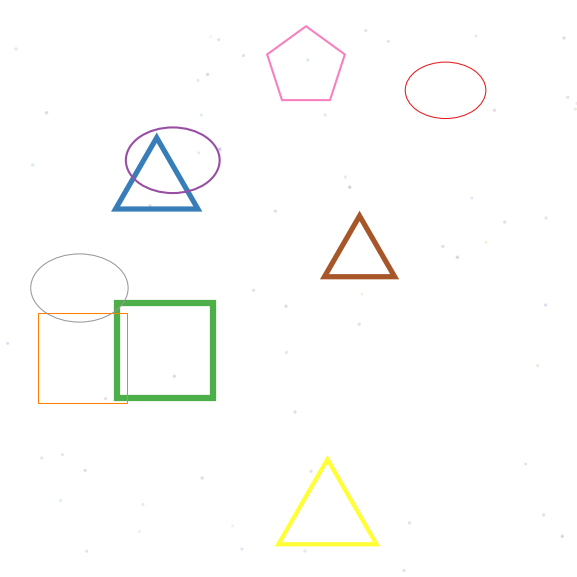[{"shape": "oval", "thickness": 0.5, "radius": 0.35, "center": [0.772, 0.843]}, {"shape": "triangle", "thickness": 2.5, "radius": 0.41, "center": [0.271, 0.678]}, {"shape": "square", "thickness": 3, "radius": 0.41, "center": [0.286, 0.392]}, {"shape": "oval", "thickness": 1, "radius": 0.41, "center": [0.299, 0.722]}, {"shape": "square", "thickness": 0.5, "radius": 0.39, "center": [0.143, 0.379]}, {"shape": "triangle", "thickness": 2, "radius": 0.49, "center": [0.567, 0.106]}, {"shape": "triangle", "thickness": 2.5, "radius": 0.35, "center": [0.623, 0.555]}, {"shape": "pentagon", "thickness": 1, "radius": 0.35, "center": [0.53, 0.883]}, {"shape": "oval", "thickness": 0.5, "radius": 0.42, "center": [0.138, 0.5]}]